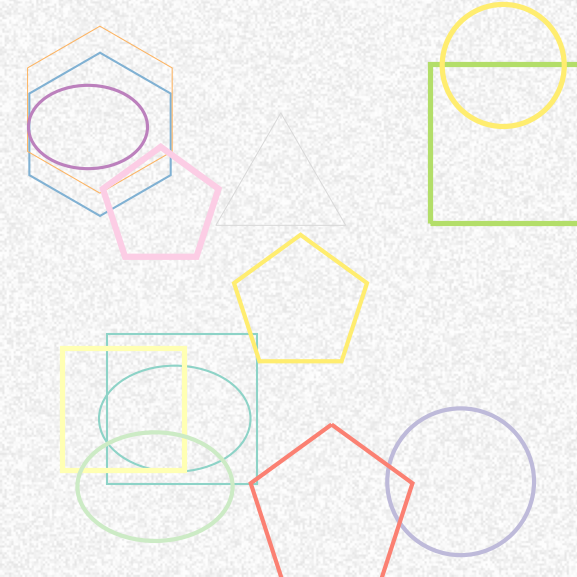[{"shape": "oval", "thickness": 1, "radius": 0.66, "center": [0.303, 0.274]}, {"shape": "square", "thickness": 1, "radius": 0.65, "center": [0.315, 0.291]}, {"shape": "square", "thickness": 2.5, "radius": 0.53, "center": [0.213, 0.291]}, {"shape": "circle", "thickness": 2, "radius": 0.64, "center": [0.798, 0.165]}, {"shape": "pentagon", "thickness": 2, "radius": 0.74, "center": [0.574, 0.117]}, {"shape": "hexagon", "thickness": 1, "radius": 0.71, "center": [0.173, 0.767]}, {"shape": "hexagon", "thickness": 0.5, "radius": 0.72, "center": [0.173, 0.809]}, {"shape": "square", "thickness": 2.5, "radius": 0.69, "center": [0.882, 0.751]}, {"shape": "pentagon", "thickness": 3, "radius": 0.53, "center": [0.278, 0.64]}, {"shape": "triangle", "thickness": 0.5, "radius": 0.65, "center": [0.486, 0.674]}, {"shape": "oval", "thickness": 1.5, "radius": 0.52, "center": [0.152, 0.779]}, {"shape": "oval", "thickness": 2, "radius": 0.67, "center": [0.268, 0.156]}, {"shape": "pentagon", "thickness": 2, "radius": 0.61, "center": [0.52, 0.471]}, {"shape": "circle", "thickness": 2.5, "radius": 0.53, "center": [0.871, 0.886]}]